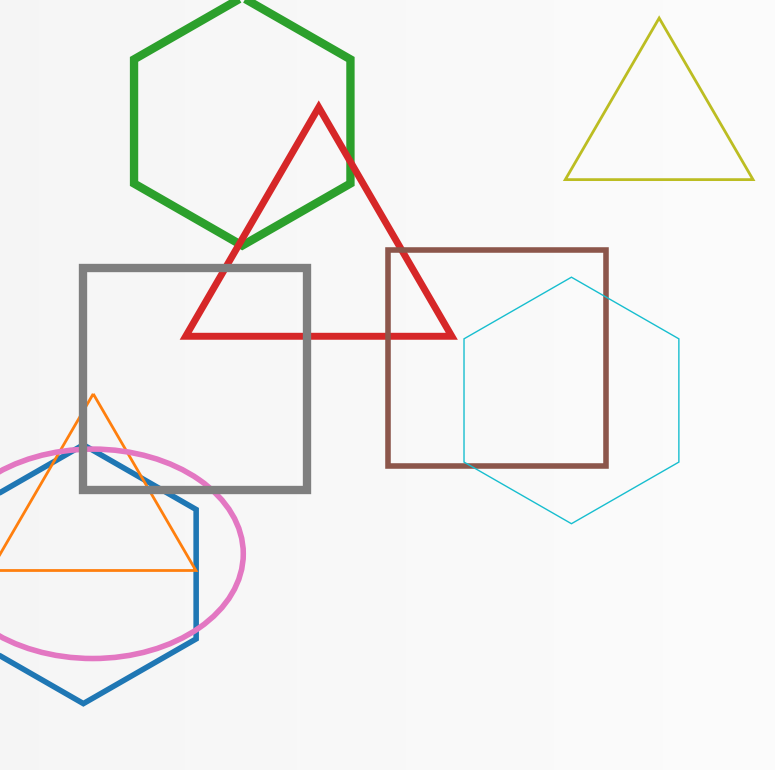[{"shape": "hexagon", "thickness": 2, "radius": 0.84, "center": [0.108, 0.254]}, {"shape": "triangle", "thickness": 1, "radius": 0.76, "center": [0.12, 0.336]}, {"shape": "hexagon", "thickness": 3, "radius": 0.81, "center": [0.313, 0.842]}, {"shape": "triangle", "thickness": 2.5, "radius": 0.99, "center": [0.411, 0.662]}, {"shape": "square", "thickness": 2, "radius": 0.7, "center": [0.641, 0.535]}, {"shape": "oval", "thickness": 2, "radius": 0.97, "center": [0.12, 0.281]}, {"shape": "square", "thickness": 3, "radius": 0.72, "center": [0.251, 0.508]}, {"shape": "triangle", "thickness": 1, "radius": 0.7, "center": [0.851, 0.837]}, {"shape": "hexagon", "thickness": 0.5, "radius": 0.8, "center": [0.737, 0.48]}]